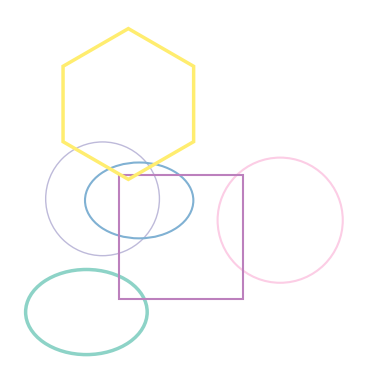[{"shape": "oval", "thickness": 2.5, "radius": 0.79, "center": [0.224, 0.189]}, {"shape": "circle", "thickness": 1, "radius": 0.74, "center": [0.266, 0.484]}, {"shape": "oval", "thickness": 1.5, "radius": 0.7, "center": [0.361, 0.479]}, {"shape": "circle", "thickness": 1.5, "radius": 0.81, "center": [0.728, 0.428]}, {"shape": "square", "thickness": 1.5, "radius": 0.81, "center": [0.47, 0.385]}, {"shape": "hexagon", "thickness": 2.5, "radius": 0.98, "center": [0.333, 0.73]}]